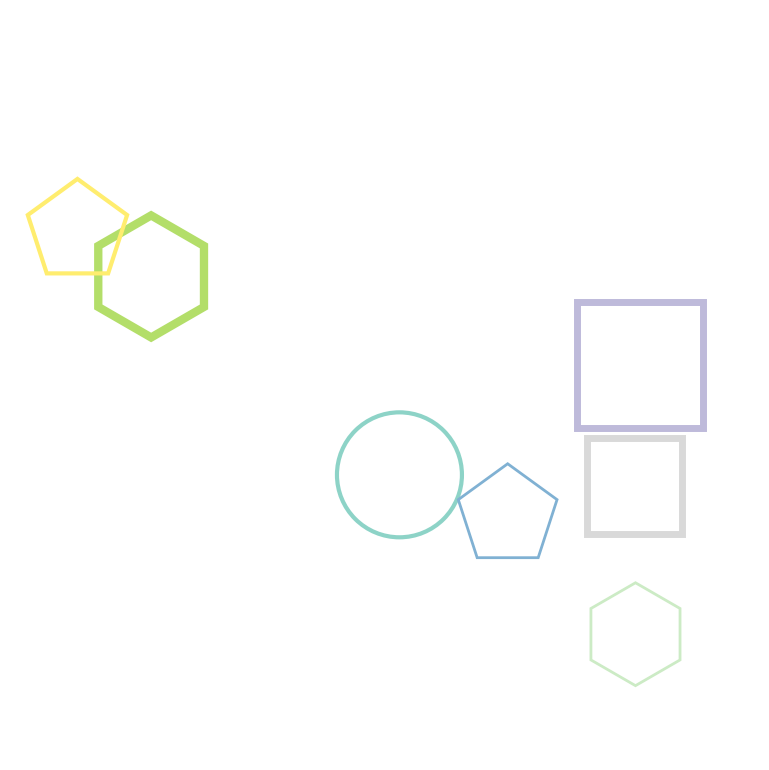[{"shape": "circle", "thickness": 1.5, "radius": 0.41, "center": [0.519, 0.383]}, {"shape": "square", "thickness": 2.5, "radius": 0.41, "center": [0.831, 0.526]}, {"shape": "pentagon", "thickness": 1, "radius": 0.34, "center": [0.659, 0.33]}, {"shape": "hexagon", "thickness": 3, "radius": 0.4, "center": [0.196, 0.641]}, {"shape": "square", "thickness": 2.5, "radius": 0.31, "center": [0.824, 0.369]}, {"shape": "hexagon", "thickness": 1, "radius": 0.33, "center": [0.825, 0.176]}, {"shape": "pentagon", "thickness": 1.5, "radius": 0.34, "center": [0.101, 0.7]}]